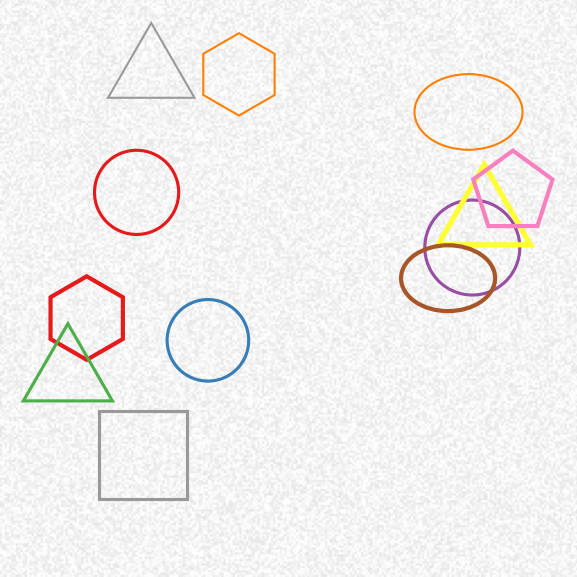[{"shape": "circle", "thickness": 1.5, "radius": 0.36, "center": [0.237, 0.666]}, {"shape": "hexagon", "thickness": 2, "radius": 0.36, "center": [0.15, 0.448]}, {"shape": "circle", "thickness": 1.5, "radius": 0.35, "center": [0.36, 0.41]}, {"shape": "triangle", "thickness": 1.5, "radius": 0.45, "center": [0.118, 0.349]}, {"shape": "circle", "thickness": 1.5, "radius": 0.41, "center": [0.818, 0.571]}, {"shape": "hexagon", "thickness": 1, "radius": 0.36, "center": [0.414, 0.87]}, {"shape": "oval", "thickness": 1, "radius": 0.47, "center": [0.811, 0.805]}, {"shape": "triangle", "thickness": 2.5, "radius": 0.46, "center": [0.839, 0.622]}, {"shape": "oval", "thickness": 2, "radius": 0.41, "center": [0.776, 0.517]}, {"shape": "pentagon", "thickness": 2, "radius": 0.36, "center": [0.888, 0.666]}, {"shape": "square", "thickness": 1.5, "radius": 0.38, "center": [0.247, 0.212]}, {"shape": "triangle", "thickness": 1, "radius": 0.43, "center": [0.262, 0.873]}]